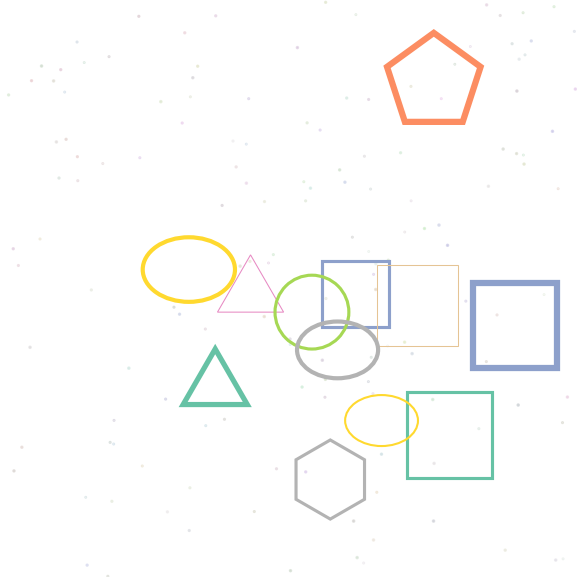[{"shape": "triangle", "thickness": 2.5, "radius": 0.32, "center": [0.373, 0.331]}, {"shape": "square", "thickness": 1.5, "radius": 0.37, "center": [0.778, 0.246]}, {"shape": "pentagon", "thickness": 3, "radius": 0.43, "center": [0.751, 0.857]}, {"shape": "square", "thickness": 1.5, "radius": 0.29, "center": [0.615, 0.49]}, {"shape": "square", "thickness": 3, "radius": 0.37, "center": [0.892, 0.435]}, {"shape": "triangle", "thickness": 0.5, "radius": 0.33, "center": [0.434, 0.492]}, {"shape": "circle", "thickness": 1.5, "radius": 0.32, "center": [0.54, 0.459]}, {"shape": "oval", "thickness": 1, "radius": 0.32, "center": [0.661, 0.271]}, {"shape": "oval", "thickness": 2, "radius": 0.4, "center": [0.327, 0.532]}, {"shape": "square", "thickness": 0.5, "radius": 0.35, "center": [0.723, 0.47]}, {"shape": "oval", "thickness": 2, "radius": 0.35, "center": [0.585, 0.393]}, {"shape": "hexagon", "thickness": 1.5, "radius": 0.34, "center": [0.572, 0.169]}]